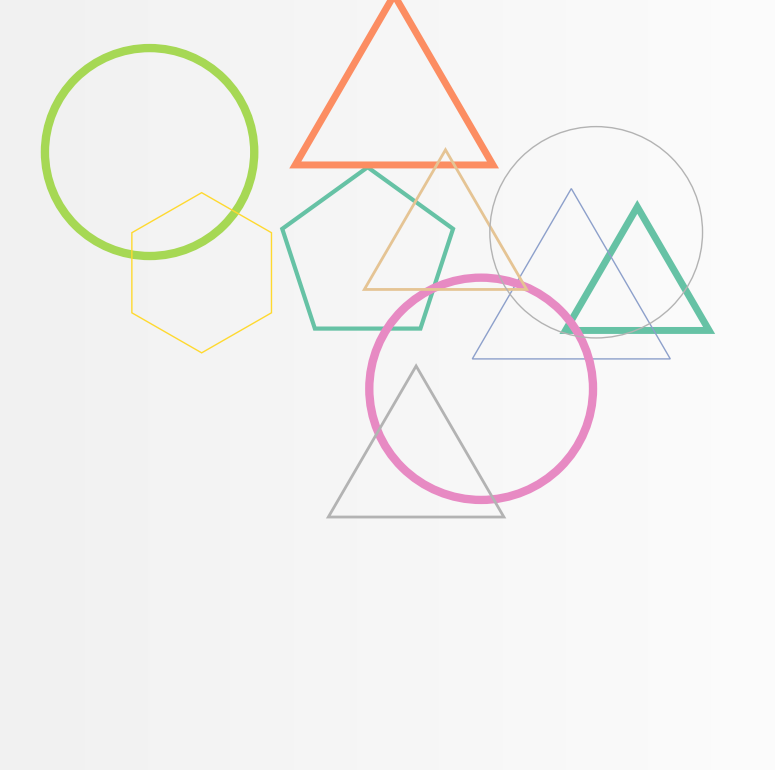[{"shape": "pentagon", "thickness": 1.5, "radius": 0.58, "center": [0.474, 0.667]}, {"shape": "triangle", "thickness": 2.5, "radius": 0.53, "center": [0.822, 0.624]}, {"shape": "triangle", "thickness": 2.5, "radius": 0.74, "center": [0.509, 0.859]}, {"shape": "triangle", "thickness": 0.5, "radius": 0.74, "center": [0.737, 0.608]}, {"shape": "circle", "thickness": 3, "radius": 0.72, "center": [0.621, 0.495]}, {"shape": "circle", "thickness": 3, "radius": 0.68, "center": [0.193, 0.803]}, {"shape": "hexagon", "thickness": 0.5, "radius": 0.52, "center": [0.26, 0.646]}, {"shape": "triangle", "thickness": 1, "radius": 0.6, "center": [0.575, 0.685]}, {"shape": "circle", "thickness": 0.5, "radius": 0.69, "center": [0.769, 0.698]}, {"shape": "triangle", "thickness": 1, "radius": 0.65, "center": [0.537, 0.394]}]